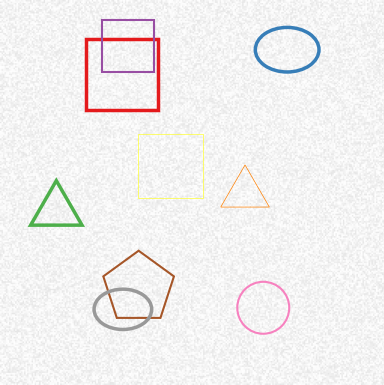[{"shape": "square", "thickness": 2.5, "radius": 0.46, "center": [0.317, 0.807]}, {"shape": "oval", "thickness": 2.5, "radius": 0.41, "center": [0.746, 0.871]}, {"shape": "triangle", "thickness": 2.5, "radius": 0.39, "center": [0.146, 0.454]}, {"shape": "square", "thickness": 1.5, "radius": 0.34, "center": [0.332, 0.881]}, {"shape": "triangle", "thickness": 0.5, "radius": 0.36, "center": [0.636, 0.499]}, {"shape": "square", "thickness": 0.5, "radius": 0.42, "center": [0.443, 0.568]}, {"shape": "pentagon", "thickness": 1.5, "radius": 0.48, "center": [0.36, 0.252]}, {"shape": "circle", "thickness": 1.5, "radius": 0.34, "center": [0.684, 0.201]}, {"shape": "oval", "thickness": 2.5, "radius": 0.37, "center": [0.319, 0.197]}]